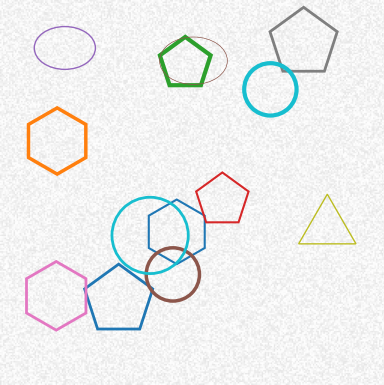[{"shape": "hexagon", "thickness": 1.5, "radius": 0.42, "center": [0.459, 0.398]}, {"shape": "pentagon", "thickness": 2, "radius": 0.47, "center": [0.308, 0.221]}, {"shape": "hexagon", "thickness": 2.5, "radius": 0.43, "center": [0.148, 0.634]}, {"shape": "pentagon", "thickness": 3, "radius": 0.35, "center": [0.481, 0.835]}, {"shape": "pentagon", "thickness": 1.5, "radius": 0.36, "center": [0.578, 0.48]}, {"shape": "oval", "thickness": 1, "radius": 0.4, "center": [0.168, 0.875]}, {"shape": "circle", "thickness": 2.5, "radius": 0.35, "center": [0.449, 0.287]}, {"shape": "oval", "thickness": 0.5, "radius": 0.44, "center": [0.503, 0.842]}, {"shape": "hexagon", "thickness": 2, "radius": 0.45, "center": [0.146, 0.232]}, {"shape": "pentagon", "thickness": 2, "radius": 0.46, "center": [0.789, 0.889]}, {"shape": "triangle", "thickness": 1, "radius": 0.43, "center": [0.85, 0.41]}, {"shape": "circle", "thickness": 3, "radius": 0.34, "center": [0.702, 0.768]}, {"shape": "circle", "thickness": 2, "radius": 0.5, "center": [0.39, 0.389]}]